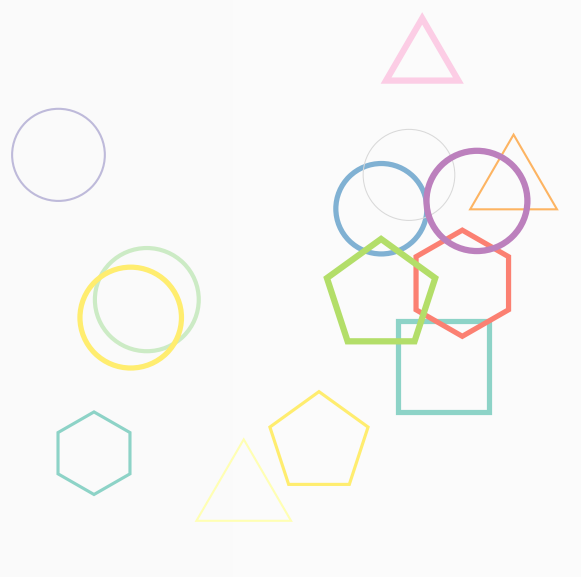[{"shape": "square", "thickness": 2.5, "radius": 0.39, "center": [0.763, 0.365]}, {"shape": "hexagon", "thickness": 1.5, "radius": 0.36, "center": [0.162, 0.214]}, {"shape": "triangle", "thickness": 1, "radius": 0.47, "center": [0.419, 0.144]}, {"shape": "circle", "thickness": 1, "radius": 0.4, "center": [0.101, 0.731]}, {"shape": "hexagon", "thickness": 2.5, "radius": 0.46, "center": [0.795, 0.509]}, {"shape": "circle", "thickness": 2.5, "radius": 0.39, "center": [0.656, 0.638]}, {"shape": "triangle", "thickness": 1, "radius": 0.43, "center": [0.884, 0.68]}, {"shape": "pentagon", "thickness": 3, "radius": 0.49, "center": [0.656, 0.487]}, {"shape": "triangle", "thickness": 3, "radius": 0.36, "center": [0.726, 0.895]}, {"shape": "circle", "thickness": 0.5, "radius": 0.39, "center": [0.704, 0.696]}, {"shape": "circle", "thickness": 3, "radius": 0.43, "center": [0.821, 0.651]}, {"shape": "circle", "thickness": 2, "radius": 0.45, "center": [0.253, 0.48]}, {"shape": "pentagon", "thickness": 1.5, "radius": 0.44, "center": [0.549, 0.232]}, {"shape": "circle", "thickness": 2.5, "radius": 0.44, "center": [0.225, 0.449]}]